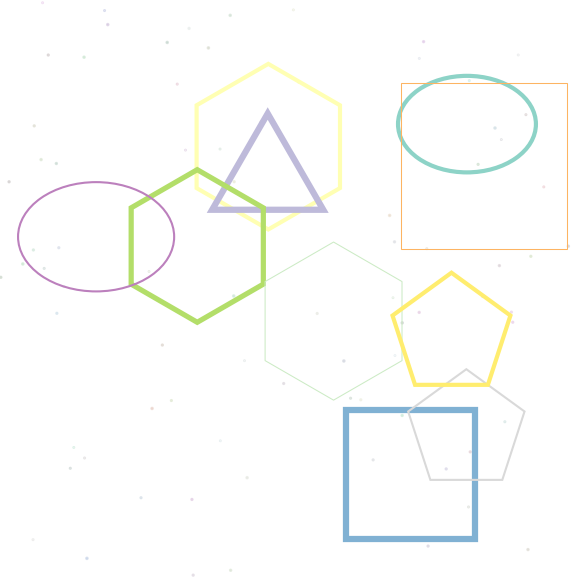[{"shape": "oval", "thickness": 2, "radius": 0.6, "center": [0.809, 0.784]}, {"shape": "hexagon", "thickness": 2, "radius": 0.72, "center": [0.465, 0.745]}, {"shape": "triangle", "thickness": 3, "radius": 0.56, "center": [0.464, 0.691]}, {"shape": "square", "thickness": 3, "radius": 0.56, "center": [0.71, 0.178]}, {"shape": "square", "thickness": 0.5, "radius": 0.72, "center": [0.838, 0.711]}, {"shape": "hexagon", "thickness": 2.5, "radius": 0.66, "center": [0.342, 0.573]}, {"shape": "pentagon", "thickness": 1, "radius": 0.53, "center": [0.808, 0.254]}, {"shape": "oval", "thickness": 1, "radius": 0.68, "center": [0.166, 0.589]}, {"shape": "hexagon", "thickness": 0.5, "radius": 0.68, "center": [0.578, 0.443]}, {"shape": "pentagon", "thickness": 2, "radius": 0.54, "center": [0.782, 0.42]}]